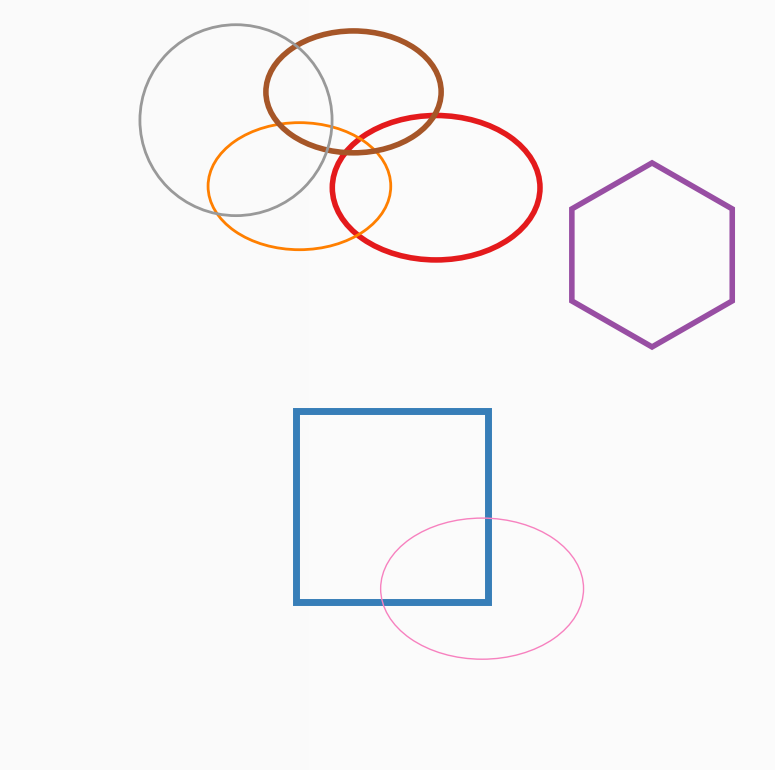[{"shape": "oval", "thickness": 2, "radius": 0.67, "center": [0.563, 0.756]}, {"shape": "square", "thickness": 2.5, "radius": 0.62, "center": [0.506, 0.342]}, {"shape": "hexagon", "thickness": 2, "radius": 0.6, "center": [0.841, 0.669]}, {"shape": "oval", "thickness": 1, "radius": 0.59, "center": [0.386, 0.758]}, {"shape": "oval", "thickness": 2, "radius": 0.57, "center": [0.456, 0.881]}, {"shape": "oval", "thickness": 0.5, "radius": 0.65, "center": [0.622, 0.236]}, {"shape": "circle", "thickness": 1, "radius": 0.62, "center": [0.305, 0.844]}]